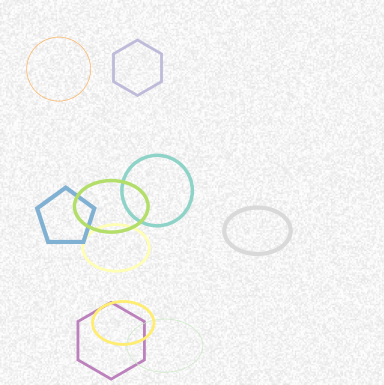[{"shape": "circle", "thickness": 2.5, "radius": 0.46, "center": [0.408, 0.505]}, {"shape": "oval", "thickness": 2, "radius": 0.43, "center": [0.301, 0.356]}, {"shape": "hexagon", "thickness": 2, "radius": 0.36, "center": [0.357, 0.824]}, {"shape": "pentagon", "thickness": 3, "radius": 0.39, "center": [0.171, 0.435]}, {"shape": "circle", "thickness": 0.5, "radius": 0.42, "center": [0.152, 0.821]}, {"shape": "oval", "thickness": 2.5, "radius": 0.48, "center": [0.289, 0.464]}, {"shape": "oval", "thickness": 3, "radius": 0.43, "center": [0.669, 0.401]}, {"shape": "hexagon", "thickness": 2, "radius": 0.5, "center": [0.289, 0.115]}, {"shape": "oval", "thickness": 0.5, "radius": 0.49, "center": [0.428, 0.102]}, {"shape": "oval", "thickness": 2, "radius": 0.4, "center": [0.32, 0.161]}]